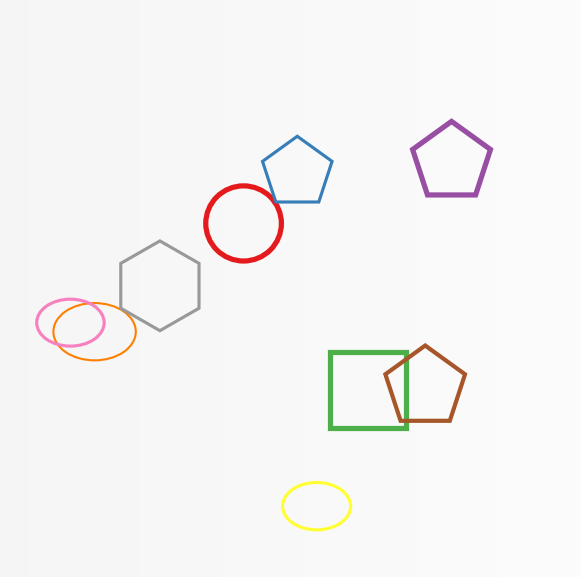[{"shape": "circle", "thickness": 2.5, "radius": 0.33, "center": [0.419, 0.612]}, {"shape": "pentagon", "thickness": 1.5, "radius": 0.31, "center": [0.511, 0.7]}, {"shape": "square", "thickness": 2.5, "radius": 0.33, "center": [0.633, 0.324]}, {"shape": "pentagon", "thickness": 2.5, "radius": 0.35, "center": [0.777, 0.719]}, {"shape": "oval", "thickness": 1, "radius": 0.35, "center": [0.163, 0.425]}, {"shape": "oval", "thickness": 1.5, "radius": 0.29, "center": [0.545, 0.123]}, {"shape": "pentagon", "thickness": 2, "radius": 0.36, "center": [0.732, 0.329]}, {"shape": "oval", "thickness": 1.5, "radius": 0.29, "center": [0.121, 0.44]}, {"shape": "hexagon", "thickness": 1.5, "radius": 0.39, "center": [0.275, 0.504]}]